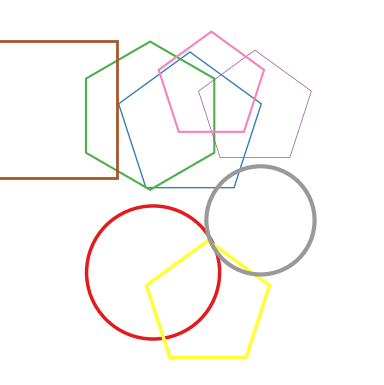[{"shape": "circle", "thickness": 2.5, "radius": 0.86, "center": [0.398, 0.292]}, {"shape": "pentagon", "thickness": 1, "radius": 0.97, "center": [0.493, 0.67]}, {"shape": "hexagon", "thickness": 1.5, "radius": 0.96, "center": [0.39, 0.7]}, {"shape": "pentagon", "thickness": 0.5, "radius": 0.77, "center": [0.662, 0.716]}, {"shape": "pentagon", "thickness": 2.5, "radius": 0.84, "center": [0.54, 0.207]}, {"shape": "square", "thickness": 2, "radius": 0.89, "center": [0.126, 0.715]}, {"shape": "pentagon", "thickness": 1.5, "radius": 0.72, "center": [0.549, 0.774]}, {"shape": "circle", "thickness": 3, "radius": 0.7, "center": [0.677, 0.428]}]